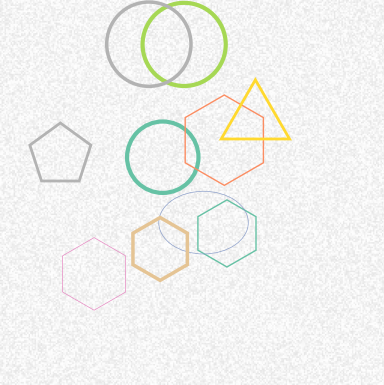[{"shape": "circle", "thickness": 3, "radius": 0.46, "center": [0.423, 0.592]}, {"shape": "hexagon", "thickness": 1, "radius": 0.44, "center": [0.589, 0.394]}, {"shape": "hexagon", "thickness": 1, "radius": 0.59, "center": [0.583, 0.636]}, {"shape": "oval", "thickness": 0.5, "radius": 0.58, "center": [0.529, 0.422]}, {"shape": "hexagon", "thickness": 0.5, "radius": 0.47, "center": [0.244, 0.289]}, {"shape": "circle", "thickness": 3, "radius": 0.54, "center": [0.478, 0.885]}, {"shape": "triangle", "thickness": 2, "radius": 0.51, "center": [0.663, 0.69]}, {"shape": "hexagon", "thickness": 2.5, "radius": 0.41, "center": [0.416, 0.353]}, {"shape": "circle", "thickness": 2.5, "radius": 0.55, "center": [0.387, 0.885]}, {"shape": "pentagon", "thickness": 2, "radius": 0.42, "center": [0.157, 0.597]}]